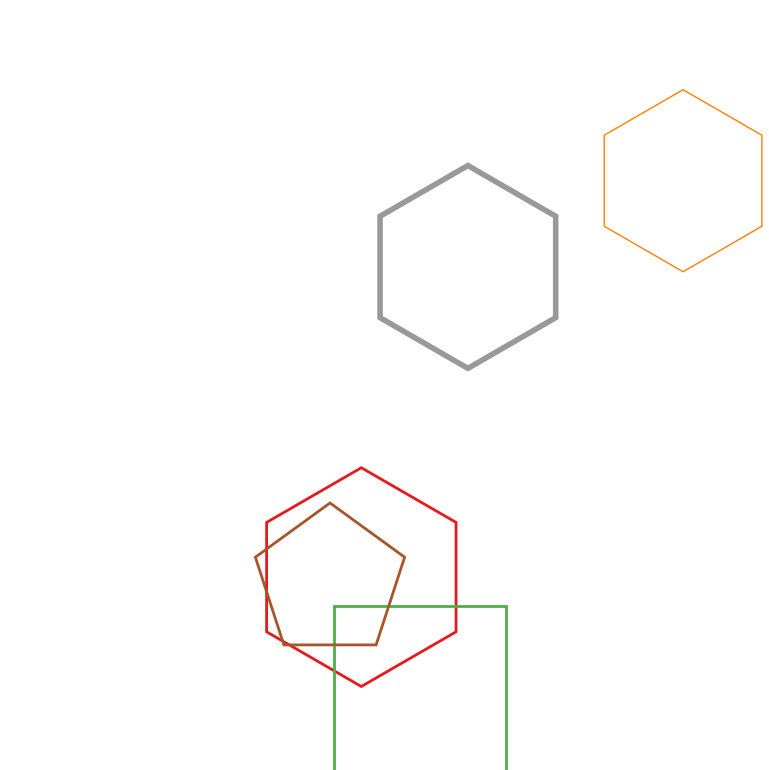[{"shape": "hexagon", "thickness": 1, "radius": 0.71, "center": [0.469, 0.251]}, {"shape": "square", "thickness": 1, "radius": 0.56, "center": [0.545, 0.101]}, {"shape": "hexagon", "thickness": 0.5, "radius": 0.59, "center": [0.887, 0.765]}, {"shape": "pentagon", "thickness": 1, "radius": 0.51, "center": [0.429, 0.245]}, {"shape": "hexagon", "thickness": 2, "radius": 0.66, "center": [0.608, 0.653]}]